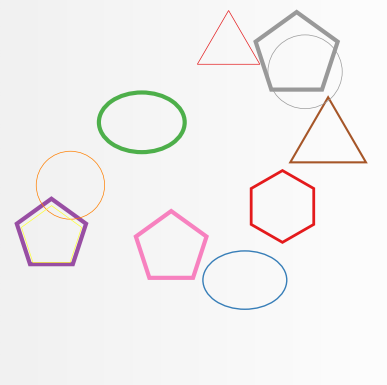[{"shape": "triangle", "thickness": 0.5, "radius": 0.47, "center": [0.59, 0.88]}, {"shape": "hexagon", "thickness": 2, "radius": 0.47, "center": [0.729, 0.464]}, {"shape": "oval", "thickness": 1, "radius": 0.54, "center": [0.632, 0.273]}, {"shape": "oval", "thickness": 3, "radius": 0.55, "center": [0.366, 0.682]}, {"shape": "pentagon", "thickness": 3, "radius": 0.47, "center": [0.133, 0.39]}, {"shape": "circle", "thickness": 0.5, "radius": 0.44, "center": [0.182, 0.519]}, {"shape": "pentagon", "thickness": 0.5, "radius": 0.41, "center": [0.133, 0.384]}, {"shape": "triangle", "thickness": 1.5, "radius": 0.56, "center": [0.847, 0.635]}, {"shape": "pentagon", "thickness": 3, "radius": 0.48, "center": [0.442, 0.356]}, {"shape": "circle", "thickness": 0.5, "radius": 0.48, "center": [0.787, 0.814]}, {"shape": "pentagon", "thickness": 3, "radius": 0.56, "center": [0.766, 0.857]}]